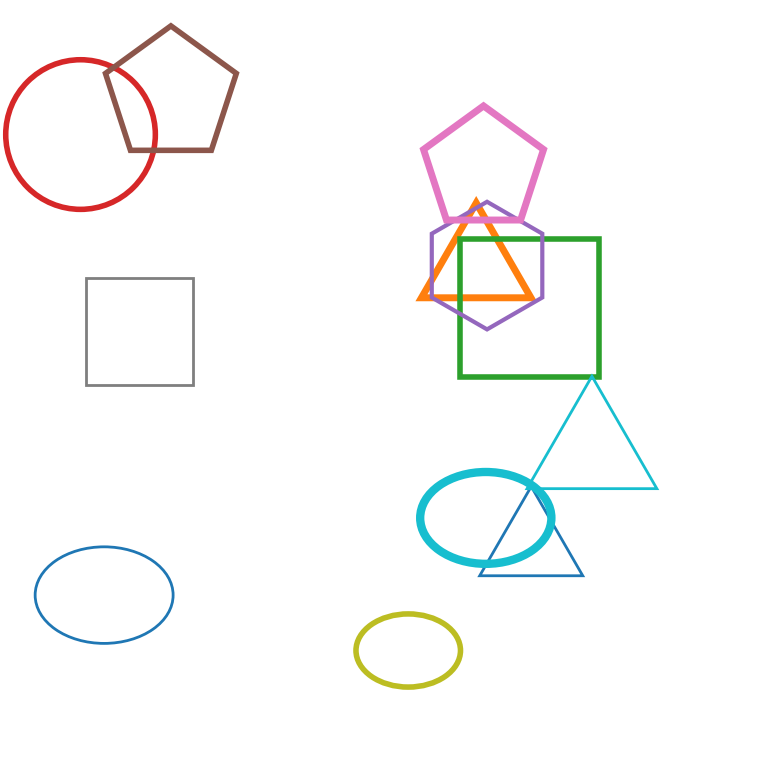[{"shape": "oval", "thickness": 1, "radius": 0.45, "center": [0.135, 0.227]}, {"shape": "triangle", "thickness": 1, "radius": 0.39, "center": [0.69, 0.291]}, {"shape": "triangle", "thickness": 2.5, "radius": 0.41, "center": [0.618, 0.654]}, {"shape": "square", "thickness": 2, "radius": 0.45, "center": [0.688, 0.6]}, {"shape": "circle", "thickness": 2, "radius": 0.49, "center": [0.105, 0.825]}, {"shape": "hexagon", "thickness": 1.5, "radius": 0.41, "center": [0.633, 0.655]}, {"shape": "pentagon", "thickness": 2, "radius": 0.45, "center": [0.222, 0.877]}, {"shape": "pentagon", "thickness": 2.5, "radius": 0.41, "center": [0.628, 0.781]}, {"shape": "square", "thickness": 1, "radius": 0.35, "center": [0.181, 0.569]}, {"shape": "oval", "thickness": 2, "radius": 0.34, "center": [0.53, 0.155]}, {"shape": "triangle", "thickness": 1, "radius": 0.49, "center": [0.769, 0.414]}, {"shape": "oval", "thickness": 3, "radius": 0.43, "center": [0.631, 0.327]}]